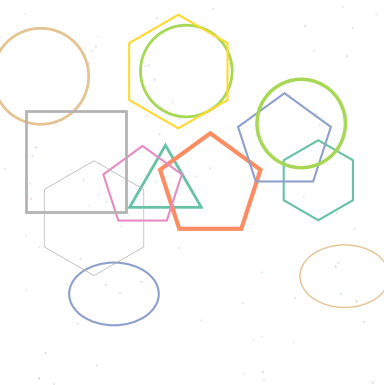[{"shape": "hexagon", "thickness": 1.5, "radius": 0.52, "center": [0.827, 0.532]}, {"shape": "triangle", "thickness": 2, "radius": 0.54, "center": [0.43, 0.515]}, {"shape": "pentagon", "thickness": 3, "radius": 0.69, "center": [0.546, 0.517]}, {"shape": "pentagon", "thickness": 1.5, "radius": 0.63, "center": [0.739, 0.631]}, {"shape": "oval", "thickness": 1.5, "radius": 0.58, "center": [0.296, 0.237]}, {"shape": "pentagon", "thickness": 1.5, "radius": 0.54, "center": [0.37, 0.514]}, {"shape": "circle", "thickness": 2.5, "radius": 0.57, "center": [0.782, 0.679]}, {"shape": "circle", "thickness": 2, "radius": 0.59, "center": [0.484, 0.816]}, {"shape": "hexagon", "thickness": 1.5, "radius": 0.74, "center": [0.463, 0.814]}, {"shape": "oval", "thickness": 1, "radius": 0.58, "center": [0.895, 0.283]}, {"shape": "circle", "thickness": 2, "radius": 0.62, "center": [0.106, 0.802]}, {"shape": "hexagon", "thickness": 0.5, "radius": 0.75, "center": [0.244, 0.433]}, {"shape": "square", "thickness": 2, "radius": 0.66, "center": [0.197, 0.581]}]